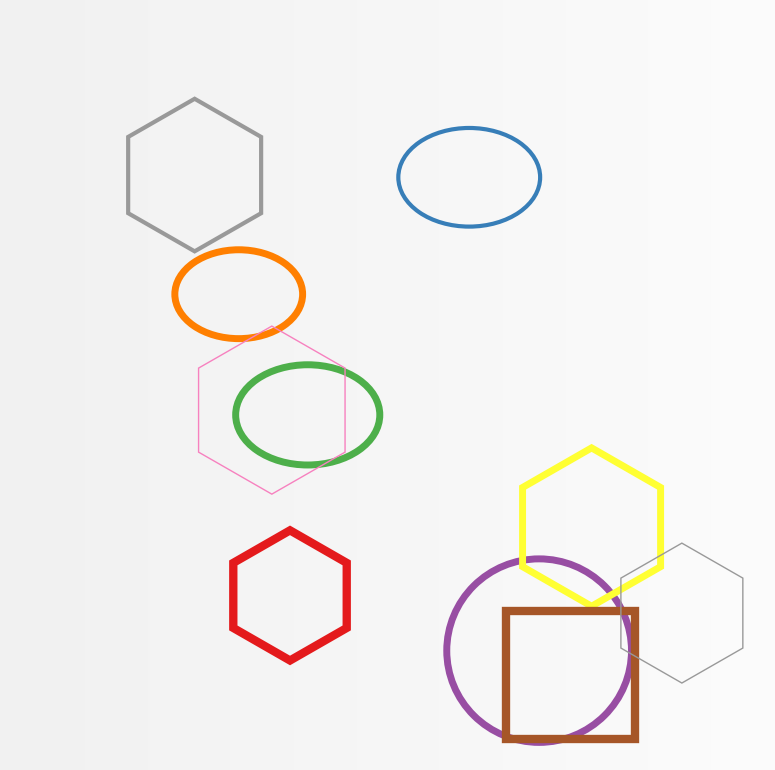[{"shape": "hexagon", "thickness": 3, "radius": 0.42, "center": [0.374, 0.227]}, {"shape": "oval", "thickness": 1.5, "radius": 0.46, "center": [0.605, 0.77]}, {"shape": "oval", "thickness": 2.5, "radius": 0.46, "center": [0.397, 0.461]}, {"shape": "circle", "thickness": 2.5, "radius": 0.6, "center": [0.696, 0.155]}, {"shape": "oval", "thickness": 2.5, "radius": 0.41, "center": [0.308, 0.618]}, {"shape": "hexagon", "thickness": 2.5, "radius": 0.51, "center": [0.763, 0.315]}, {"shape": "square", "thickness": 3, "radius": 0.42, "center": [0.736, 0.123]}, {"shape": "hexagon", "thickness": 0.5, "radius": 0.55, "center": [0.351, 0.467]}, {"shape": "hexagon", "thickness": 0.5, "radius": 0.45, "center": [0.88, 0.204]}, {"shape": "hexagon", "thickness": 1.5, "radius": 0.5, "center": [0.251, 0.773]}]